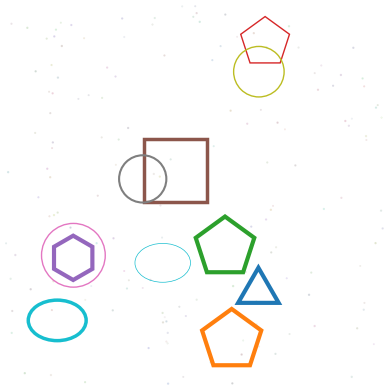[{"shape": "triangle", "thickness": 3, "radius": 0.3, "center": [0.671, 0.244]}, {"shape": "pentagon", "thickness": 3, "radius": 0.4, "center": [0.602, 0.117]}, {"shape": "pentagon", "thickness": 3, "radius": 0.4, "center": [0.584, 0.358]}, {"shape": "pentagon", "thickness": 1, "radius": 0.33, "center": [0.689, 0.89]}, {"shape": "hexagon", "thickness": 3, "radius": 0.29, "center": [0.19, 0.33]}, {"shape": "square", "thickness": 2.5, "radius": 0.41, "center": [0.456, 0.557]}, {"shape": "circle", "thickness": 1, "radius": 0.41, "center": [0.191, 0.337]}, {"shape": "circle", "thickness": 1.5, "radius": 0.31, "center": [0.371, 0.535]}, {"shape": "circle", "thickness": 1, "radius": 0.33, "center": [0.672, 0.814]}, {"shape": "oval", "thickness": 2.5, "radius": 0.38, "center": [0.149, 0.168]}, {"shape": "oval", "thickness": 0.5, "radius": 0.36, "center": [0.423, 0.317]}]